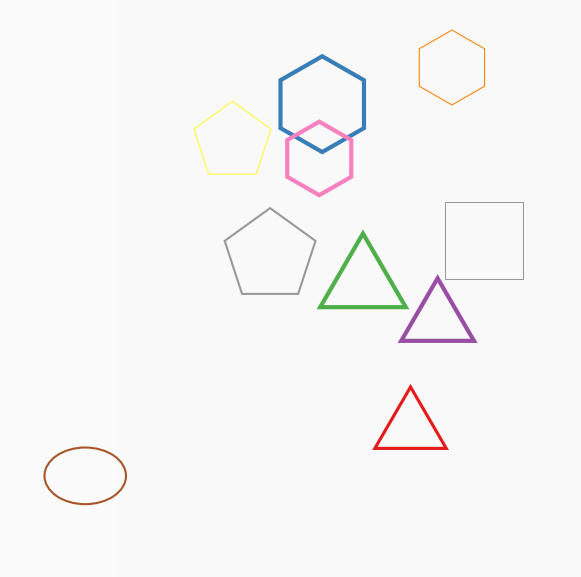[{"shape": "triangle", "thickness": 1.5, "radius": 0.35, "center": [0.706, 0.258]}, {"shape": "hexagon", "thickness": 2, "radius": 0.41, "center": [0.554, 0.819]}, {"shape": "triangle", "thickness": 2, "radius": 0.43, "center": [0.624, 0.51]}, {"shape": "triangle", "thickness": 2, "radius": 0.36, "center": [0.753, 0.445]}, {"shape": "hexagon", "thickness": 0.5, "radius": 0.32, "center": [0.777, 0.882]}, {"shape": "pentagon", "thickness": 0.5, "radius": 0.35, "center": [0.4, 0.754]}, {"shape": "oval", "thickness": 1, "radius": 0.35, "center": [0.147, 0.175]}, {"shape": "hexagon", "thickness": 2, "radius": 0.32, "center": [0.549, 0.725]}, {"shape": "pentagon", "thickness": 1, "radius": 0.41, "center": [0.465, 0.557]}, {"shape": "square", "thickness": 0.5, "radius": 0.33, "center": [0.833, 0.583]}]